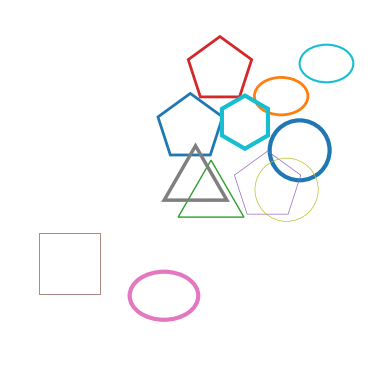[{"shape": "pentagon", "thickness": 2, "radius": 0.44, "center": [0.494, 0.669]}, {"shape": "circle", "thickness": 3, "radius": 0.39, "center": [0.778, 0.61]}, {"shape": "oval", "thickness": 2, "radius": 0.35, "center": [0.73, 0.75]}, {"shape": "triangle", "thickness": 1, "radius": 0.49, "center": [0.548, 0.485]}, {"shape": "pentagon", "thickness": 2, "radius": 0.43, "center": [0.571, 0.818]}, {"shape": "pentagon", "thickness": 0.5, "radius": 0.45, "center": [0.695, 0.517]}, {"shape": "square", "thickness": 0.5, "radius": 0.4, "center": [0.18, 0.316]}, {"shape": "oval", "thickness": 3, "radius": 0.45, "center": [0.426, 0.232]}, {"shape": "triangle", "thickness": 2.5, "radius": 0.47, "center": [0.508, 0.527]}, {"shape": "circle", "thickness": 0.5, "radius": 0.41, "center": [0.744, 0.507]}, {"shape": "oval", "thickness": 1.5, "radius": 0.35, "center": [0.848, 0.835]}, {"shape": "hexagon", "thickness": 3, "radius": 0.35, "center": [0.636, 0.683]}]